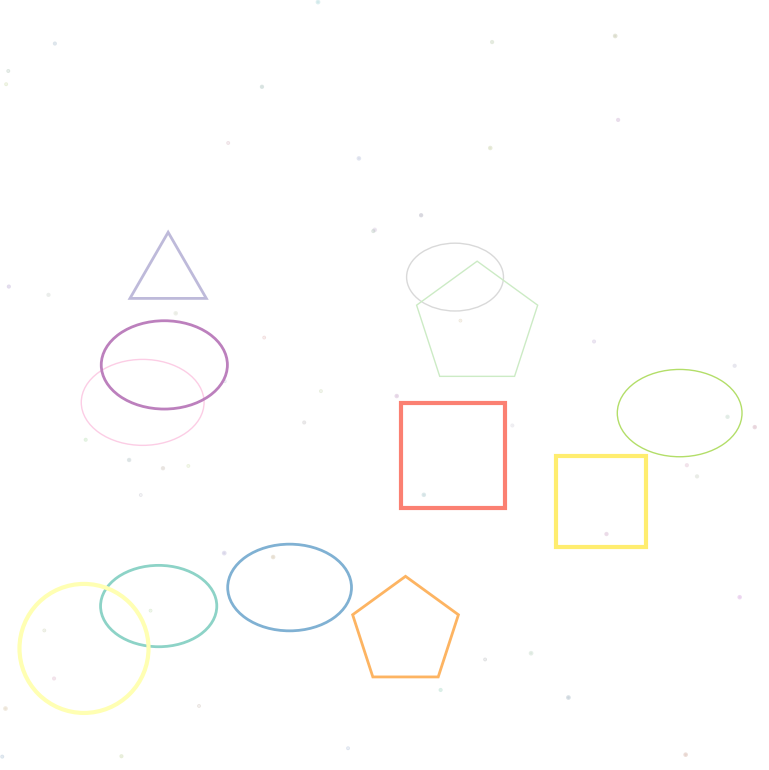[{"shape": "oval", "thickness": 1, "radius": 0.38, "center": [0.206, 0.213]}, {"shape": "circle", "thickness": 1.5, "radius": 0.42, "center": [0.109, 0.158]}, {"shape": "triangle", "thickness": 1, "radius": 0.29, "center": [0.218, 0.641]}, {"shape": "square", "thickness": 1.5, "radius": 0.34, "center": [0.589, 0.408]}, {"shape": "oval", "thickness": 1, "radius": 0.4, "center": [0.376, 0.237]}, {"shape": "pentagon", "thickness": 1, "radius": 0.36, "center": [0.527, 0.179]}, {"shape": "oval", "thickness": 0.5, "radius": 0.4, "center": [0.883, 0.464]}, {"shape": "oval", "thickness": 0.5, "radius": 0.4, "center": [0.185, 0.477]}, {"shape": "oval", "thickness": 0.5, "radius": 0.31, "center": [0.591, 0.64]}, {"shape": "oval", "thickness": 1, "radius": 0.41, "center": [0.213, 0.526]}, {"shape": "pentagon", "thickness": 0.5, "radius": 0.41, "center": [0.62, 0.578]}, {"shape": "square", "thickness": 1.5, "radius": 0.29, "center": [0.78, 0.349]}]